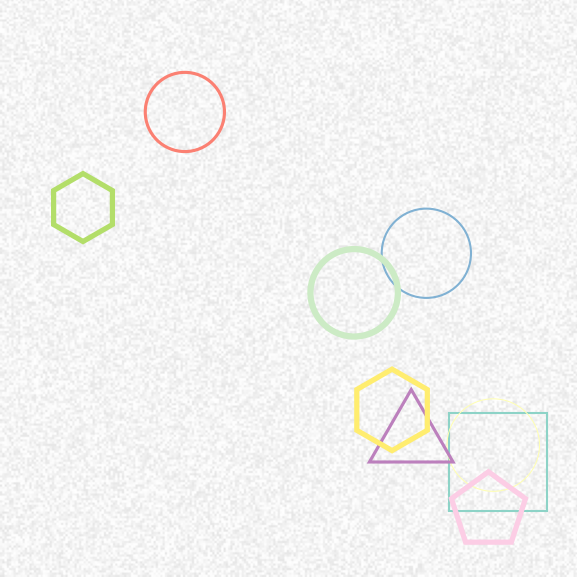[{"shape": "square", "thickness": 1, "radius": 0.42, "center": [0.862, 0.199]}, {"shape": "circle", "thickness": 0.5, "radius": 0.4, "center": [0.854, 0.228]}, {"shape": "circle", "thickness": 1.5, "radius": 0.34, "center": [0.32, 0.805]}, {"shape": "circle", "thickness": 1, "radius": 0.39, "center": [0.738, 0.561]}, {"shape": "hexagon", "thickness": 2.5, "radius": 0.29, "center": [0.144, 0.64]}, {"shape": "pentagon", "thickness": 2.5, "radius": 0.34, "center": [0.846, 0.115]}, {"shape": "triangle", "thickness": 1.5, "radius": 0.42, "center": [0.712, 0.241]}, {"shape": "circle", "thickness": 3, "radius": 0.38, "center": [0.613, 0.492]}, {"shape": "hexagon", "thickness": 2.5, "radius": 0.35, "center": [0.679, 0.289]}]